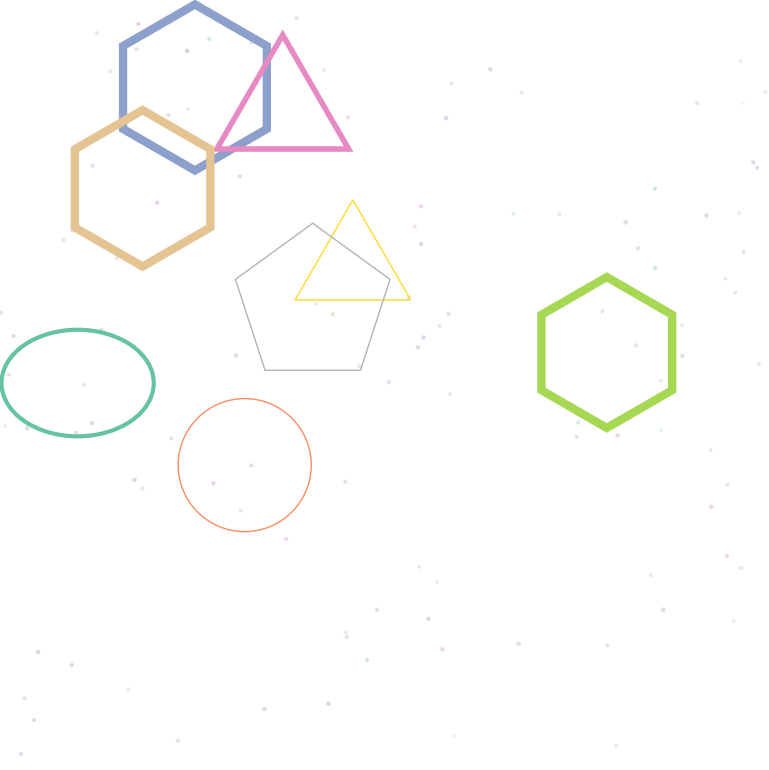[{"shape": "oval", "thickness": 1.5, "radius": 0.49, "center": [0.101, 0.503]}, {"shape": "circle", "thickness": 0.5, "radius": 0.43, "center": [0.318, 0.396]}, {"shape": "hexagon", "thickness": 3, "radius": 0.54, "center": [0.253, 0.886]}, {"shape": "triangle", "thickness": 2, "radius": 0.49, "center": [0.367, 0.856]}, {"shape": "hexagon", "thickness": 3, "radius": 0.49, "center": [0.788, 0.542]}, {"shape": "triangle", "thickness": 0.5, "radius": 0.43, "center": [0.458, 0.654]}, {"shape": "hexagon", "thickness": 3, "radius": 0.51, "center": [0.185, 0.755]}, {"shape": "pentagon", "thickness": 0.5, "radius": 0.53, "center": [0.406, 0.605]}]